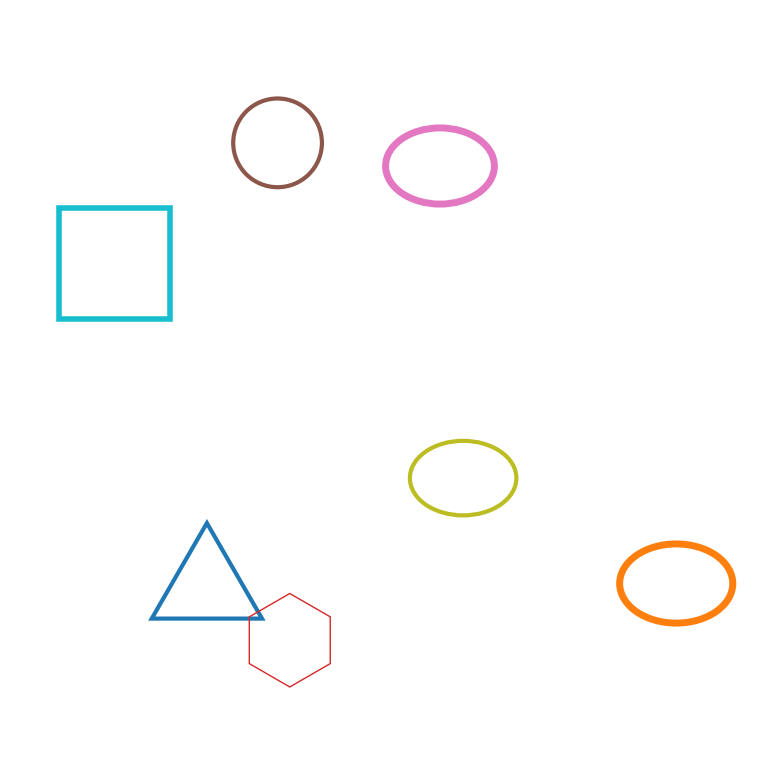[{"shape": "triangle", "thickness": 1.5, "radius": 0.41, "center": [0.269, 0.238]}, {"shape": "oval", "thickness": 2.5, "radius": 0.37, "center": [0.878, 0.242]}, {"shape": "hexagon", "thickness": 0.5, "radius": 0.3, "center": [0.376, 0.169]}, {"shape": "circle", "thickness": 1.5, "radius": 0.29, "center": [0.36, 0.814]}, {"shape": "oval", "thickness": 2.5, "radius": 0.35, "center": [0.571, 0.784]}, {"shape": "oval", "thickness": 1.5, "radius": 0.35, "center": [0.601, 0.379]}, {"shape": "square", "thickness": 2, "radius": 0.36, "center": [0.149, 0.658]}]